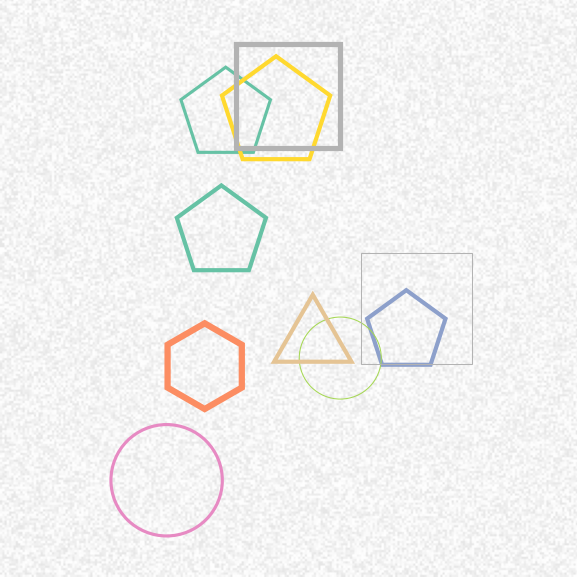[{"shape": "pentagon", "thickness": 1.5, "radius": 0.41, "center": [0.391, 0.801]}, {"shape": "pentagon", "thickness": 2, "radius": 0.41, "center": [0.383, 0.597]}, {"shape": "hexagon", "thickness": 3, "radius": 0.37, "center": [0.354, 0.365]}, {"shape": "pentagon", "thickness": 2, "radius": 0.36, "center": [0.704, 0.425]}, {"shape": "circle", "thickness": 1.5, "radius": 0.48, "center": [0.289, 0.168]}, {"shape": "circle", "thickness": 0.5, "radius": 0.36, "center": [0.589, 0.379]}, {"shape": "pentagon", "thickness": 2, "radius": 0.49, "center": [0.478, 0.803]}, {"shape": "triangle", "thickness": 2, "radius": 0.39, "center": [0.542, 0.411]}, {"shape": "square", "thickness": 0.5, "radius": 0.48, "center": [0.721, 0.465]}, {"shape": "square", "thickness": 2.5, "radius": 0.45, "center": [0.499, 0.833]}]